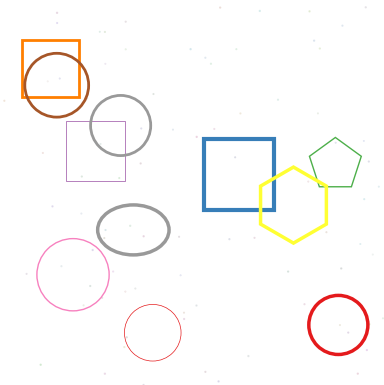[{"shape": "circle", "thickness": 0.5, "radius": 0.37, "center": [0.397, 0.136]}, {"shape": "circle", "thickness": 2.5, "radius": 0.38, "center": [0.879, 0.156]}, {"shape": "square", "thickness": 3, "radius": 0.46, "center": [0.621, 0.546]}, {"shape": "pentagon", "thickness": 1, "radius": 0.35, "center": [0.871, 0.572]}, {"shape": "square", "thickness": 0.5, "radius": 0.39, "center": [0.248, 0.608]}, {"shape": "square", "thickness": 2, "radius": 0.37, "center": [0.131, 0.822]}, {"shape": "hexagon", "thickness": 2.5, "radius": 0.49, "center": [0.762, 0.467]}, {"shape": "circle", "thickness": 2, "radius": 0.41, "center": [0.147, 0.779]}, {"shape": "circle", "thickness": 1, "radius": 0.47, "center": [0.19, 0.286]}, {"shape": "circle", "thickness": 2, "radius": 0.39, "center": [0.313, 0.674]}, {"shape": "oval", "thickness": 2.5, "radius": 0.46, "center": [0.346, 0.403]}]